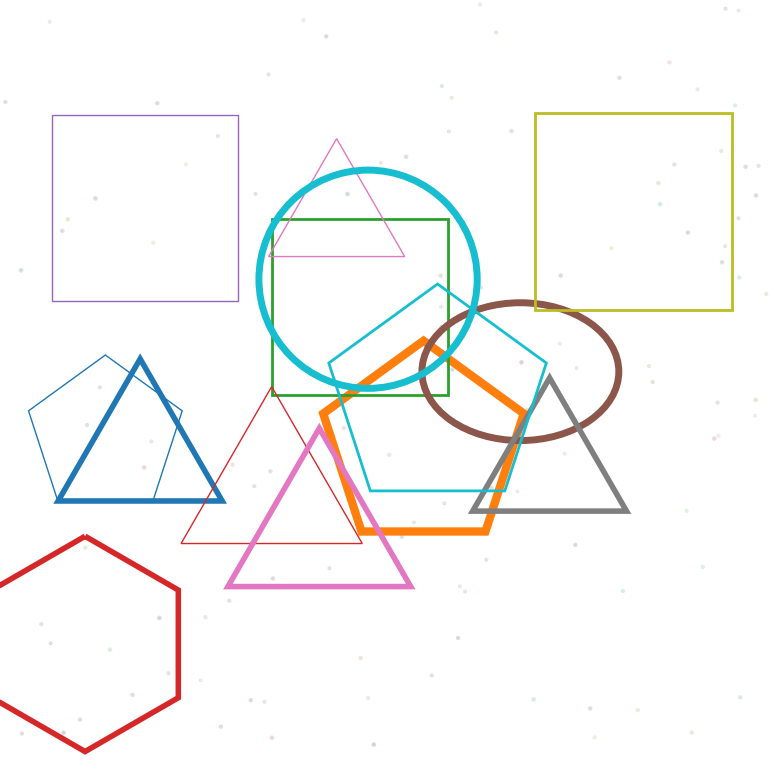[{"shape": "pentagon", "thickness": 0.5, "radius": 0.52, "center": [0.137, 0.434]}, {"shape": "triangle", "thickness": 2, "radius": 0.61, "center": [0.182, 0.411]}, {"shape": "pentagon", "thickness": 3, "radius": 0.68, "center": [0.55, 0.421]}, {"shape": "square", "thickness": 1, "radius": 0.57, "center": [0.468, 0.601]}, {"shape": "triangle", "thickness": 0.5, "radius": 0.68, "center": [0.353, 0.362]}, {"shape": "hexagon", "thickness": 2, "radius": 0.7, "center": [0.11, 0.164]}, {"shape": "square", "thickness": 0.5, "radius": 0.6, "center": [0.188, 0.729]}, {"shape": "oval", "thickness": 2.5, "radius": 0.64, "center": [0.676, 0.517]}, {"shape": "triangle", "thickness": 0.5, "radius": 0.51, "center": [0.437, 0.718]}, {"shape": "triangle", "thickness": 2, "radius": 0.69, "center": [0.415, 0.307]}, {"shape": "triangle", "thickness": 2, "radius": 0.58, "center": [0.714, 0.394]}, {"shape": "square", "thickness": 1, "radius": 0.64, "center": [0.823, 0.725]}, {"shape": "circle", "thickness": 2.5, "radius": 0.71, "center": [0.478, 0.637]}, {"shape": "pentagon", "thickness": 1, "radius": 0.74, "center": [0.568, 0.483]}]